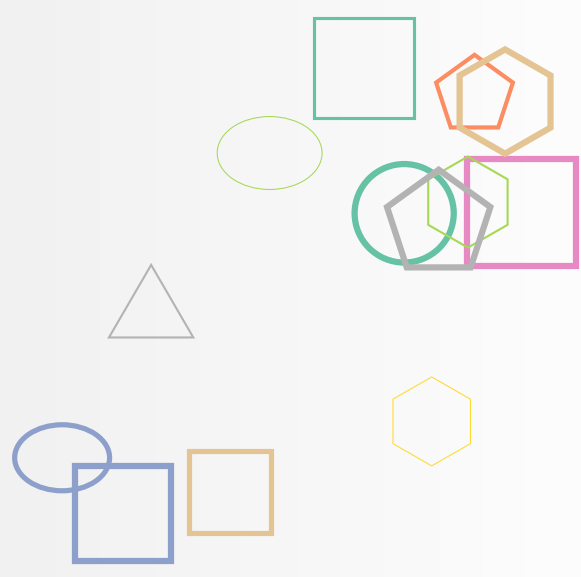[{"shape": "circle", "thickness": 3, "radius": 0.43, "center": [0.695, 0.63]}, {"shape": "square", "thickness": 1.5, "radius": 0.43, "center": [0.626, 0.881]}, {"shape": "pentagon", "thickness": 2, "radius": 0.35, "center": [0.816, 0.835]}, {"shape": "square", "thickness": 3, "radius": 0.41, "center": [0.211, 0.111]}, {"shape": "oval", "thickness": 2.5, "radius": 0.41, "center": [0.107, 0.206]}, {"shape": "square", "thickness": 3, "radius": 0.47, "center": [0.897, 0.631]}, {"shape": "oval", "thickness": 0.5, "radius": 0.45, "center": [0.464, 0.734]}, {"shape": "hexagon", "thickness": 1, "radius": 0.39, "center": [0.805, 0.649]}, {"shape": "hexagon", "thickness": 0.5, "radius": 0.38, "center": [0.743, 0.269]}, {"shape": "hexagon", "thickness": 3, "radius": 0.45, "center": [0.869, 0.823]}, {"shape": "square", "thickness": 2.5, "radius": 0.35, "center": [0.396, 0.147]}, {"shape": "pentagon", "thickness": 3, "radius": 0.47, "center": [0.755, 0.612]}, {"shape": "triangle", "thickness": 1, "radius": 0.42, "center": [0.26, 0.457]}]